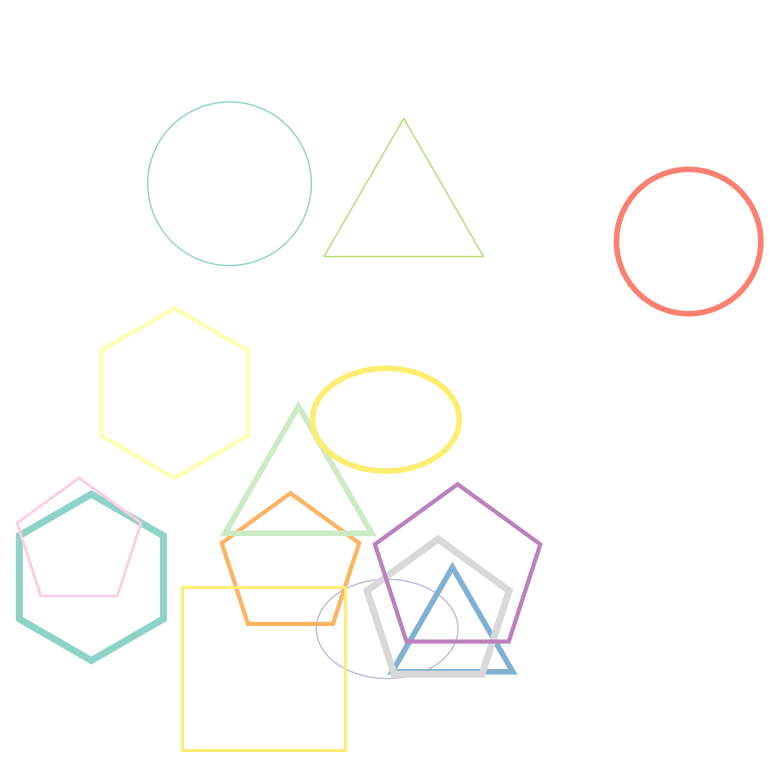[{"shape": "hexagon", "thickness": 2.5, "radius": 0.54, "center": [0.119, 0.25]}, {"shape": "circle", "thickness": 0.5, "radius": 0.53, "center": [0.298, 0.761]}, {"shape": "hexagon", "thickness": 1.5, "radius": 0.55, "center": [0.227, 0.489]}, {"shape": "oval", "thickness": 0.5, "radius": 0.46, "center": [0.503, 0.183]}, {"shape": "circle", "thickness": 2, "radius": 0.47, "center": [0.894, 0.686]}, {"shape": "triangle", "thickness": 2, "radius": 0.45, "center": [0.588, 0.173]}, {"shape": "pentagon", "thickness": 1.5, "radius": 0.47, "center": [0.377, 0.266]}, {"shape": "triangle", "thickness": 0.5, "radius": 0.6, "center": [0.524, 0.727]}, {"shape": "pentagon", "thickness": 1, "radius": 0.42, "center": [0.103, 0.295]}, {"shape": "pentagon", "thickness": 2.5, "radius": 0.49, "center": [0.569, 0.203]}, {"shape": "pentagon", "thickness": 1.5, "radius": 0.56, "center": [0.594, 0.258]}, {"shape": "triangle", "thickness": 2, "radius": 0.55, "center": [0.388, 0.362]}, {"shape": "square", "thickness": 1, "radius": 0.53, "center": [0.342, 0.132]}, {"shape": "oval", "thickness": 2, "radius": 0.48, "center": [0.501, 0.455]}]